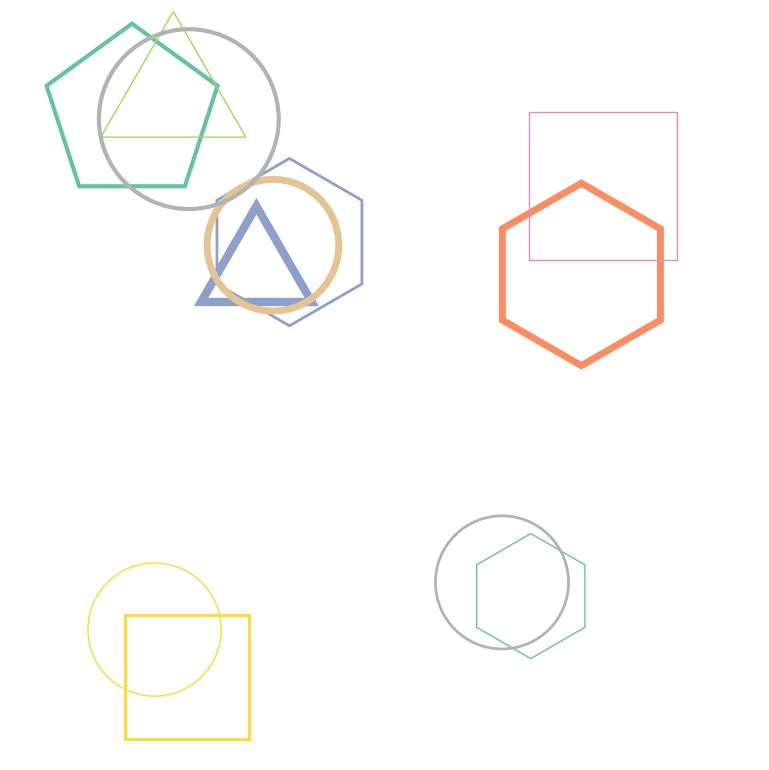[{"shape": "pentagon", "thickness": 1.5, "radius": 0.58, "center": [0.171, 0.853]}, {"shape": "hexagon", "thickness": 0.5, "radius": 0.41, "center": [0.689, 0.226]}, {"shape": "hexagon", "thickness": 2.5, "radius": 0.59, "center": [0.755, 0.644]}, {"shape": "triangle", "thickness": 3, "radius": 0.41, "center": [0.333, 0.649]}, {"shape": "hexagon", "thickness": 1, "radius": 0.54, "center": [0.376, 0.686]}, {"shape": "square", "thickness": 0.5, "radius": 0.48, "center": [0.783, 0.759]}, {"shape": "triangle", "thickness": 0.5, "radius": 0.54, "center": [0.225, 0.876]}, {"shape": "circle", "thickness": 0.5, "radius": 0.43, "center": [0.201, 0.182]}, {"shape": "square", "thickness": 1, "radius": 0.4, "center": [0.243, 0.12]}, {"shape": "circle", "thickness": 2.5, "radius": 0.43, "center": [0.354, 0.682]}, {"shape": "circle", "thickness": 1, "radius": 0.43, "center": [0.652, 0.244]}, {"shape": "circle", "thickness": 1.5, "radius": 0.58, "center": [0.245, 0.845]}]